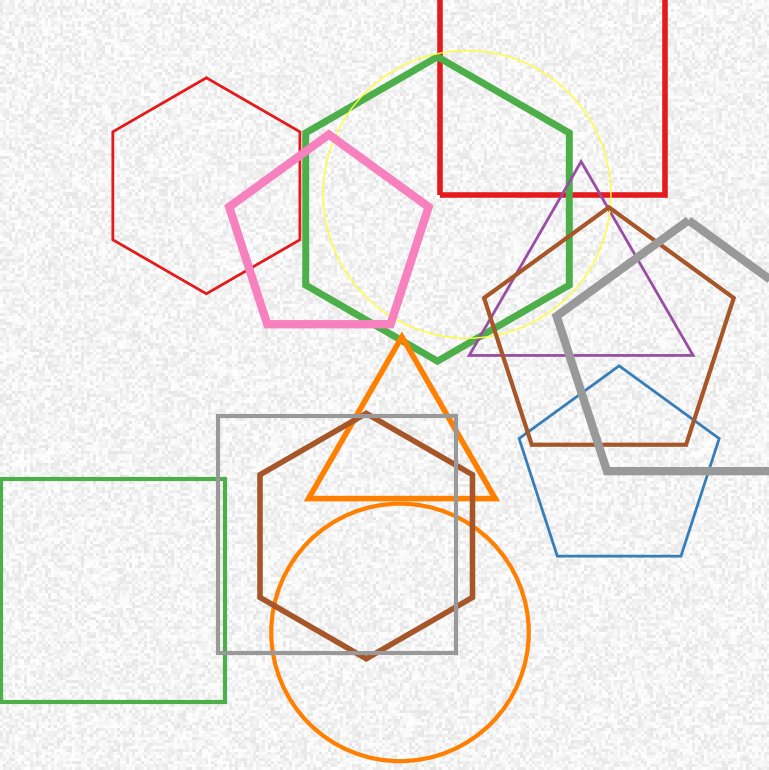[{"shape": "square", "thickness": 2, "radius": 0.73, "center": [0.717, 0.893]}, {"shape": "hexagon", "thickness": 1, "radius": 0.7, "center": [0.268, 0.759]}, {"shape": "pentagon", "thickness": 1, "radius": 0.68, "center": [0.804, 0.388]}, {"shape": "square", "thickness": 1.5, "radius": 0.73, "center": [0.146, 0.233]}, {"shape": "hexagon", "thickness": 2.5, "radius": 0.99, "center": [0.568, 0.729]}, {"shape": "triangle", "thickness": 1, "radius": 0.84, "center": [0.755, 0.622]}, {"shape": "circle", "thickness": 1.5, "radius": 0.84, "center": [0.519, 0.179]}, {"shape": "triangle", "thickness": 2, "radius": 0.7, "center": [0.522, 0.422]}, {"shape": "circle", "thickness": 0.5, "radius": 0.93, "center": [0.607, 0.748]}, {"shape": "pentagon", "thickness": 1.5, "radius": 0.85, "center": [0.791, 0.56]}, {"shape": "hexagon", "thickness": 2, "radius": 0.8, "center": [0.476, 0.304]}, {"shape": "pentagon", "thickness": 3, "radius": 0.68, "center": [0.427, 0.689]}, {"shape": "pentagon", "thickness": 3, "radius": 0.9, "center": [0.894, 0.534]}, {"shape": "square", "thickness": 1.5, "radius": 0.77, "center": [0.438, 0.306]}]